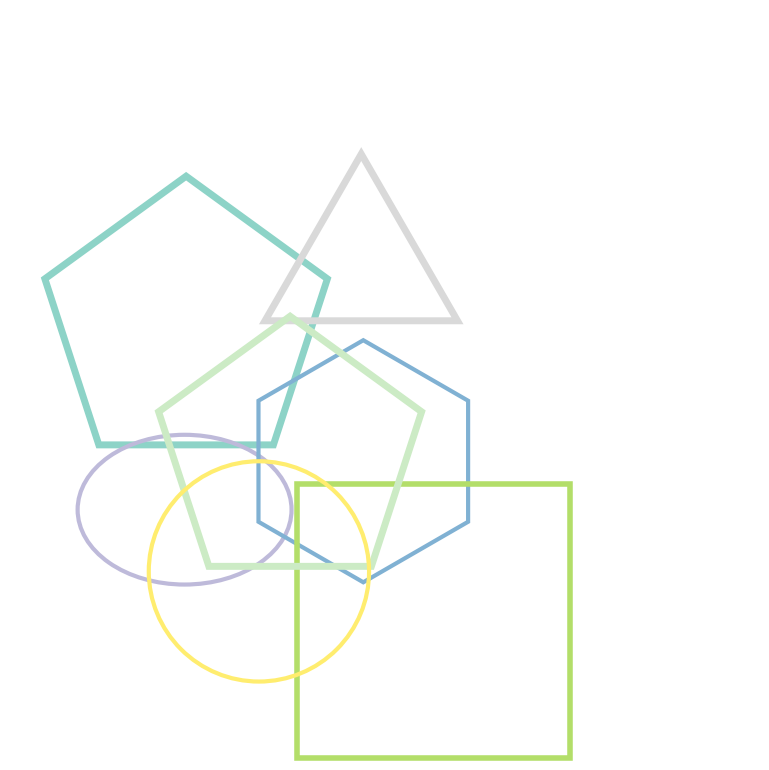[{"shape": "pentagon", "thickness": 2.5, "radius": 0.96, "center": [0.242, 0.578]}, {"shape": "oval", "thickness": 1.5, "radius": 0.69, "center": [0.24, 0.338]}, {"shape": "hexagon", "thickness": 1.5, "radius": 0.79, "center": [0.472, 0.401]}, {"shape": "square", "thickness": 2, "radius": 0.89, "center": [0.563, 0.194]}, {"shape": "triangle", "thickness": 2.5, "radius": 0.72, "center": [0.469, 0.656]}, {"shape": "pentagon", "thickness": 2.5, "radius": 0.9, "center": [0.377, 0.41]}, {"shape": "circle", "thickness": 1.5, "radius": 0.72, "center": [0.336, 0.258]}]